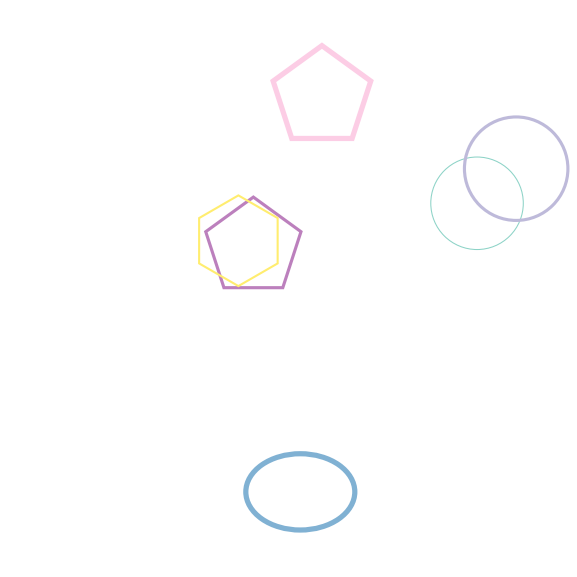[{"shape": "circle", "thickness": 0.5, "radius": 0.4, "center": [0.826, 0.647]}, {"shape": "circle", "thickness": 1.5, "radius": 0.45, "center": [0.894, 0.707]}, {"shape": "oval", "thickness": 2.5, "radius": 0.47, "center": [0.52, 0.147]}, {"shape": "pentagon", "thickness": 2.5, "radius": 0.44, "center": [0.557, 0.831]}, {"shape": "pentagon", "thickness": 1.5, "radius": 0.43, "center": [0.439, 0.571]}, {"shape": "hexagon", "thickness": 1, "radius": 0.39, "center": [0.413, 0.582]}]